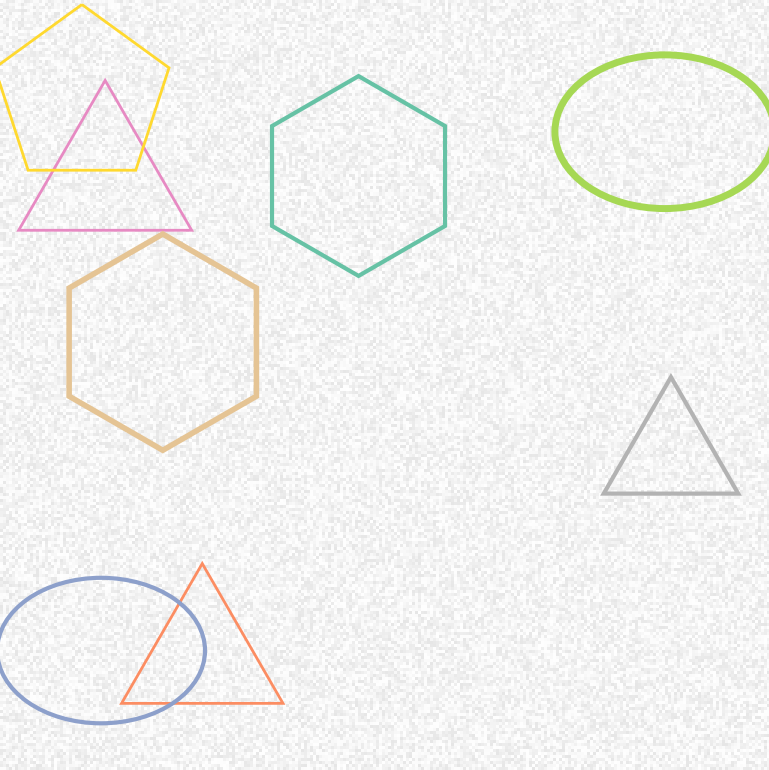[{"shape": "hexagon", "thickness": 1.5, "radius": 0.65, "center": [0.466, 0.771]}, {"shape": "triangle", "thickness": 1, "radius": 0.61, "center": [0.263, 0.147]}, {"shape": "oval", "thickness": 1.5, "radius": 0.67, "center": [0.131, 0.155]}, {"shape": "triangle", "thickness": 1, "radius": 0.65, "center": [0.137, 0.766]}, {"shape": "oval", "thickness": 2.5, "radius": 0.71, "center": [0.863, 0.829]}, {"shape": "pentagon", "thickness": 1, "radius": 0.59, "center": [0.106, 0.875]}, {"shape": "hexagon", "thickness": 2, "radius": 0.7, "center": [0.211, 0.556]}, {"shape": "triangle", "thickness": 1.5, "radius": 0.5, "center": [0.871, 0.409]}]